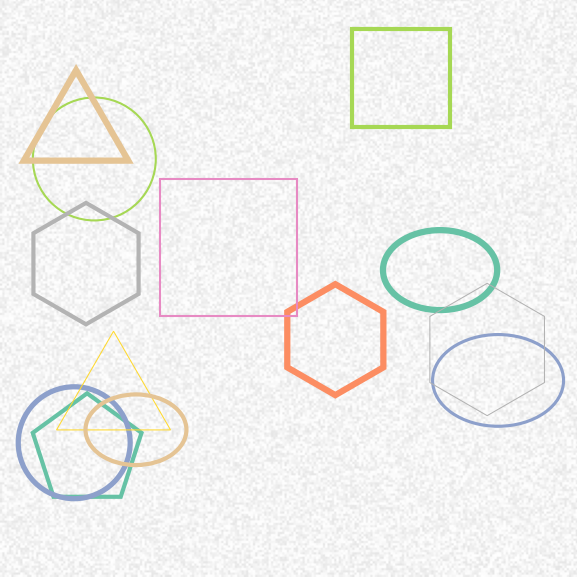[{"shape": "pentagon", "thickness": 2, "radius": 0.5, "center": [0.151, 0.219]}, {"shape": "oval", "thickness": 3, "radius": 0.49, "center": [0.762, 0.531]}, {"shape": "hexagon", "thickness": 3, "radius": 0.48, "center": [0.581, 0.411]}, {"shape": "oval", "thickness": 1.5, "radius": 0.57, "center": [0.862, 0.34]}, {"shape": "circle", "thickness": 2.5, "radius": 0.48, "center": [0.129, 0.233]}, {"shape": "square", "thickness": 1, "radius": 0.59, "center": [0.396, 0.57]}, {"shape": "circle", "thickness": 1, "radius": 0.53, "center": [0.163, 0.724]}, {"shape": "square", "thickness": 2, "radius": 0.43, "center": [0.695, 0.865]}, {"shape": "triangle", "thickness": 0.5, "radius": 0.57, "center": [0.197, 0.312]}, {"shape": "oval", "thickness": 2, "radius": 0.44, "center": [0.235, 0.255]}, {"shape": "triangle", "thickness": 3, "radius": 0.52, "center": [0.132, 0.773]}, {"shape": "hexagon", "thickness": 2, "radius": 0.53, "center": [0.149, 0.543]}, {"shape": "hexagon", "thickness": 0.5, "radius": 0.57, "center": [0.844, 0.394]}]